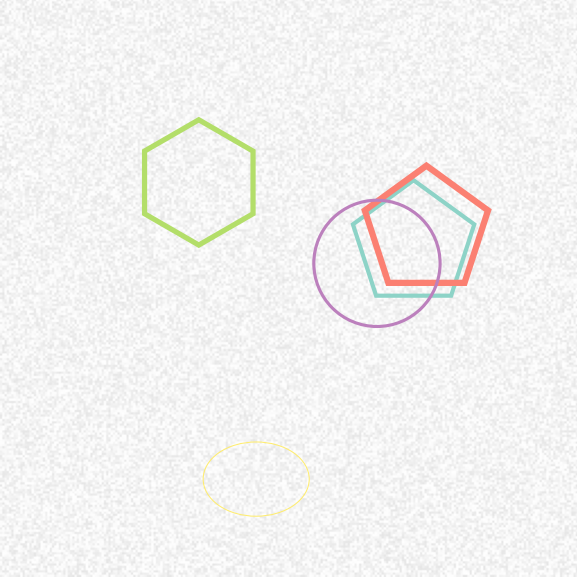[{"shape": "pentagon", "thickness": 2, "radius": 0.55, "center": [0.716, 0.576]}, {"shape": "pentagon", "thickness": 3, "radius": 0.56, "center": [0.738, 0.6]}, {"shape": "hexagon", "thickness": 2.5, "radius": 0.54, "center": [0.344, 0.683]}, {"shape": "circle", "thickness": 1.5, "radius": 0.55, "center": [0.653, 0.543]}, {"shape": "oval", "thickness": 0.5, "radius": 0.46, "center": [0.444, 0.17]}]